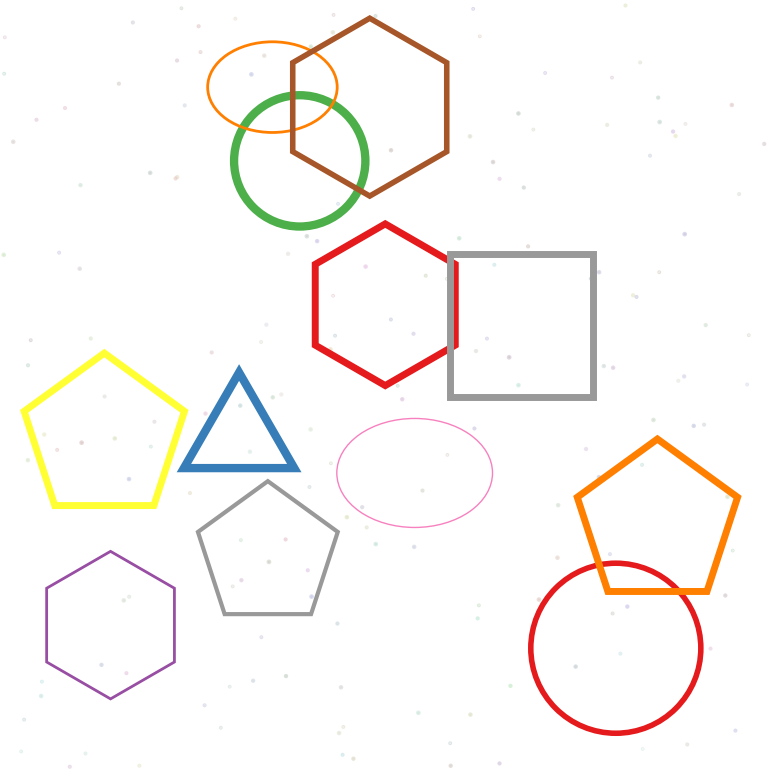[{"shape": "hexagon", "thickness": 2.5, "radius": 0.52, "center": [0.5, 0.604]}, {"shape": "circle", "thickness": 2, "radius": 0.55, "center": [0.8, 0.158]}, {"shape": "triangle", "thickness": 3, "radius": 0.41, "center": [0.311, 0.433]}, {"shape": "circle", "thickness": 3, "radius": 0.43, "center": [0.389, 0.791]}, {"shape": "hexagon", "thickness": 1, "radius": 0.48, "center": [0.144, 0.188]}, {"shape": "oval", "thickness": 1, "radius": 0.42, "center": [0.354, 0.887]}, {"shape": "pentagon", "thickness": 2.5, "radius": 0.55, "center": [0.854, 0.32]}, {"shape": "pentagon", "thickness": 2.5, "radius": 0.55, "center": [0.135, 0.432]}, {"shape": "hexagon", "thickness": 2, "radius": 0.58, "center": [0.48, 0.861]}, {"shape": "oval", "thickness": 0.5, "radius": 0.51, "center": [0.539, 0.386]}, {"shape": "pentagon", "thickness": 1.5, "radius": 0.48, "center": [0.348, 0.28]}, {"shape": "square", "thickness": 2.5, "radius": 0.46, "center": [0.678, 0.578]}]